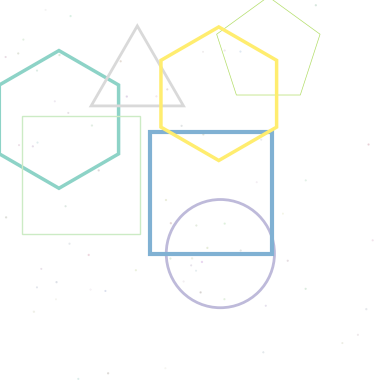[{"shape": "hexagon", "thickness": 2.5, "radius": 0.89, "center": [0.153, 0.69]}, {"shape": "circle", "thickness": 2, "radius": 0.7, "center": [0.572, 0.341]}, {"shape": "square", "thickness": 3, "radius": 0.79, "center": [0.549, 0.498]}, {"shape": "pentagon", "thickness": 0.5, "radius": 0.71, "center": [0.697, 0.867]}, {"shape": "triangle", "thickness": 2, "radius": 0.69, "center": [0.357, 0.794]}, {"shape": "square", "thickness": 1, "radius": 0.76, "center": [0.21, 0.545]}, {"shape": "hexagon", "thickness": 2.5, "radius": 0.87, "center": [0.568, 0.757]}]